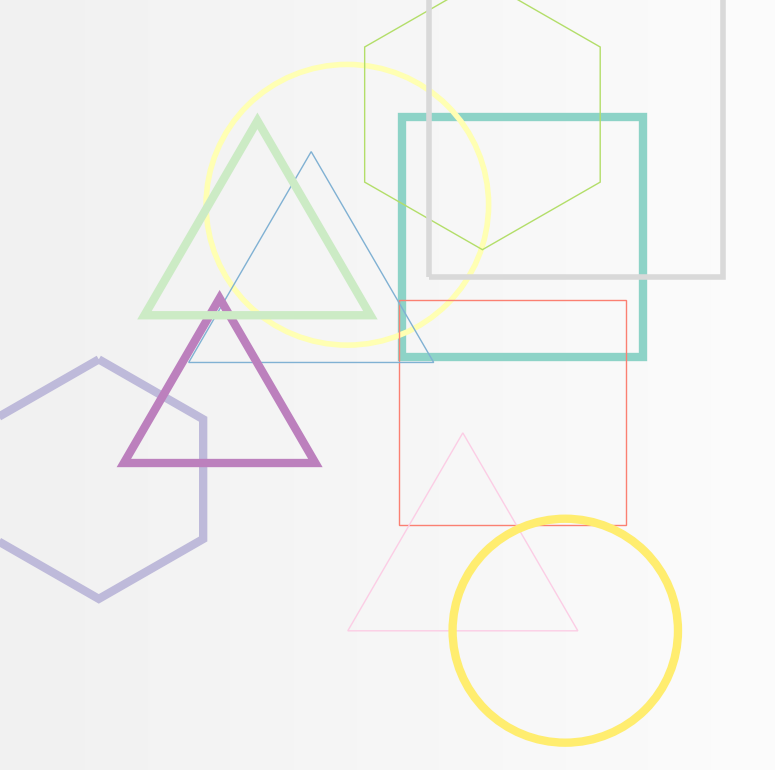[{"shape": "square", "thickness": 3, "radius": 0.78, "center": [0.674, 0.693]}, {"shape": "circle", "thickness": 2, "radius": 0.91, "center": [0.448, 0.734]}, {"shape": "hexagon", "thickness": 3, "radius": 0.78, "center": [0.127, 0.378]}, {"shape": "square", "thickness": 0.5, "radius": 0.73, "center": [0.661, 0.464]}, {"shape": "triangle", "thickness": 0.5, "radius": 0.91, "center": [0.402, 0.621]}, {"shape": "hexagon", "thickness": 0.5, "radius": 0.88, "center": [0.622, 0.851]}, {"shape": "triangle", "thickness": 0.5, "radius": 0.86, "center": [0.597, 0.266]}, {"shape": "square", "thickness": 2, "radius": 0.95, "center": [0.743, 0.83]}, {"shape": "triangle", "thickness": 3, "radius": 0.71, "center": [0.283, 0.47]}, {"shape": "triangle", "thickness": 3, "radius": 0.84, "center": [0.332, 0.675]}, {"shape": "circle", "thickness": 3, "radius": 0.73, "center": [0.729, 0.181]}]